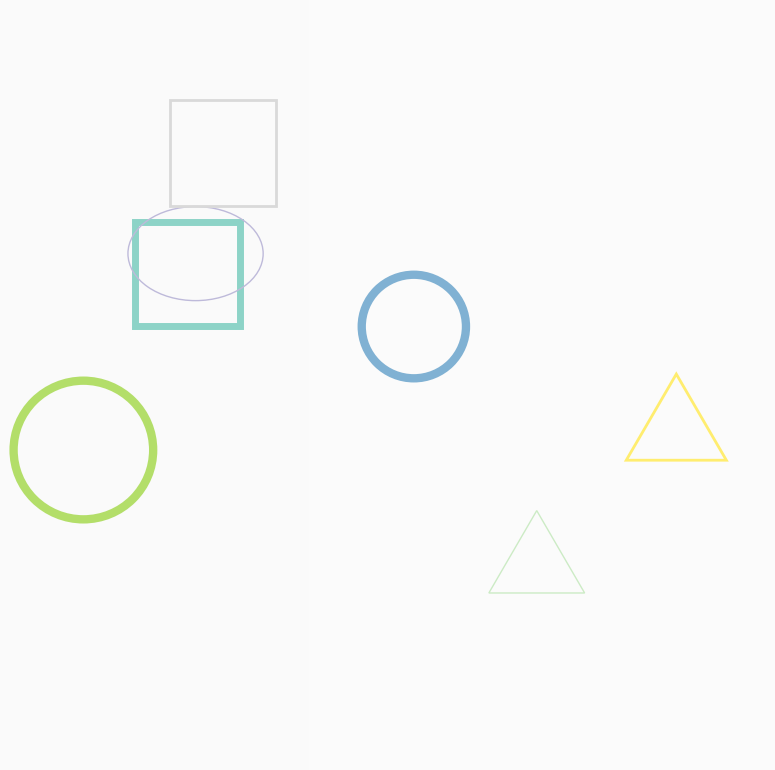[{"shape": "square", "thickness": 2.5, "radius": 0.34, "center": [0.242, 0.644]}, {"shape": "oval", "thickness": 0.5, "radius": 0.44, "center": [0.252, 0.671]}, {"shape": "circle", "thickness": 3, "radius": 0.34, "center": [0.534, 0.576]}, {"shape": "circle", "thickness": 3, "radius": 0.45, "center": [0.108, 0.416]}, {"shape": "square", "thickness": 1, "radius": 0.34, "center": [0.288, 0.802]}, {"shape": "triangle", "thickness": 0.5, "radius": 0.36, "center": [0.693, 0.266]}, {"shape": "triangle", "thickness": 1, "radius": 0.37, "center": [0.873, 0.44]}]